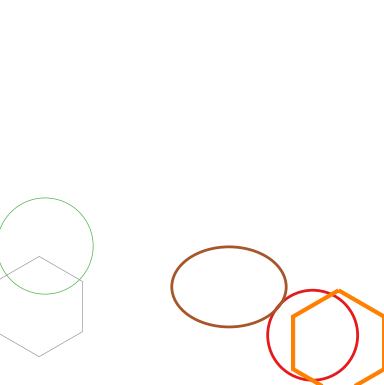[{"shape": "circle", "thickness": 2, "radius": 0.58, "center": [0.812, 0.129]}, {"shape": "circle", "thickness": 0.5, "radius": 0.62, "center": [0.117, 0.361]}, {"shape": "hexagon", "thickness": 3, "radius": 0.68, "center": [0.879, 0.109]}, {"shape": "oval", "thickness": 2, "radius": 0.74, "center": [0.595, 0.255]}, {"shape": "hexagon", "thickness": 0.5, "radius": 0.65, "center": [0.102, 0.204]}]